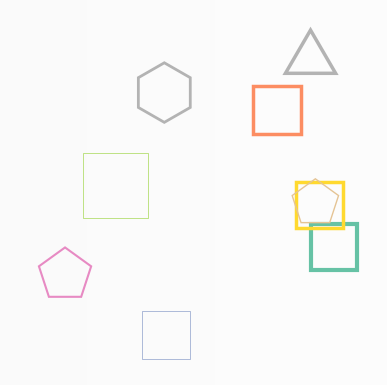[{"shape": "square", "thickness": 3, "radius": 0.29, "center": [0.863, 0.359]}, {"shape": "square", "thickness": 2.5, "radius": 0.31, "center": [0.716, 0.714]}, {"shape": "square", "thickness": 0.5, "radius": 0.31, "center": [0.428, 0.13]}, {"shape": "pentagon", "thickness": 1.5, "radius": 0.35, "center": [0.168, 0.286]}, {"shape": "square", "thickness": 0.5, "radius": 0.42, "center": [0.299, 0.518]}, {"shape": "square", "thickness": 2.5, "radius": 0.3, "center": [0.825, 0.468]}, {"shape": "pentagon", "thickness": 1, "radius": 0.31, "center": [0.814, 0.473]}, {"shape": "hexagon", "thickness": 2, "radius": 0.39, "center": [0.424, 0.76]}, {"shape": "triangle", "thickness": 2.5, "radius": 0.37, "center": [0.801, 0.847]}]